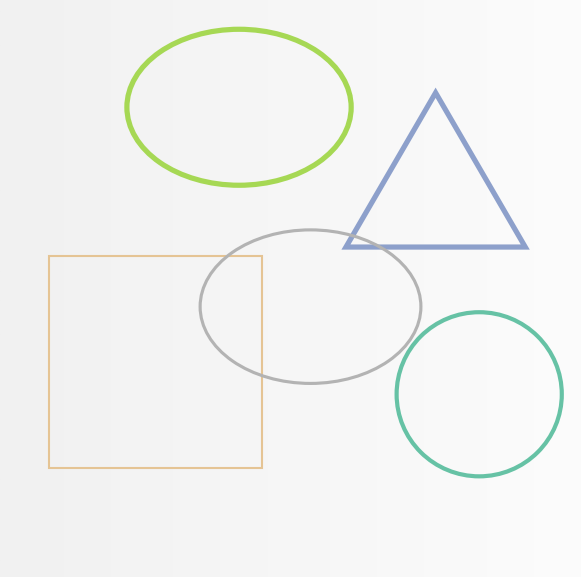[{"shape": "circle", "thickness": 2, "radius": 0.71, "center": [0.824, 0.316]}, {"shape": "triangle", "thickness": 2.5, "radius": 0.89, "center": [0.749, 0.66]}, {"shape": "oval", "thickness": 2.5, "radius": 0.96, "center": [0.411, 0.813]}, {"shape": "square", "thickness": 1, "radius": 0.92, "center": [0.267, 0.372]}, {"shape": "oval", "thickness": 1.5, "radius": 0.95, "center": [0.534, 0.468]}]